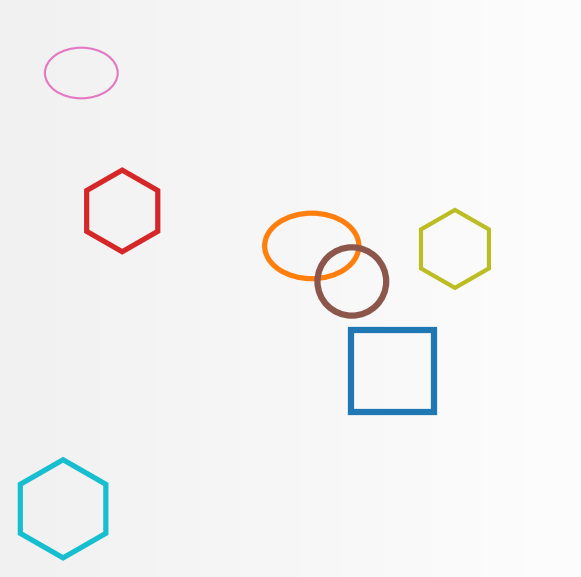[{"shape": "square", "thickness": 3, "radius": 0.35, "center": [0.676, 0.356]}, {"shape": "oval", "thickness": 2.5, "radius": 0.41, "center": [0.536, 0.573]}, {"shape": "hexagon", "thickness": 2.5, "radius": 0.35, "center": [0.21, 0.634]}, {"shape": "circle", "thickness": 3, "radius": 0.3, "center": [0.605, 0.512]}, {"shape": "oval", "thickness": 1, "radius": 0.31, "center": [0.14, 0.873]}, {"shape": "hexagon", "thickness": 2, "radius": 0.34, "center": [0.783, 0.568]}, {"shape": "hexagon", "thickness": 2.5, "radius": 0.42, "center": [0.109, 0.118]}]